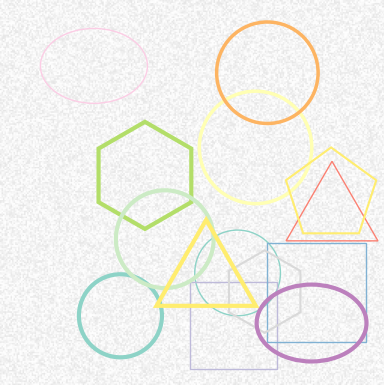[{"shape": "circle", "thickness": 1, "radius": 0.56, "center": [0.617, 0.291]}, {"shape": "circle", "thickness": 3, "radius": 0.54, "center": [0.313, 0.18]}, {"shape": "circle", "thickness": 2.5, "radius": 0.73, "center": [0.664, 0.617]}, {"shape": "square", "thickness": 1, "radius": 0.56, "center": [0.606, 0.155]}, {"shape": "triangle", "thickness": 1, "radius": 0.69, "center": [0.862, 0.443]}, {"shape": "square", "thickness": 1, "radius": 0.64, "center": [0.821, 0.24]}, {"shape": "circle", "thickness": 2.5, "radius": 0.66, "center": [0.694, 0.811]}, {"shape": "hexagon", "thickness": 3, "radius": 0.7, "center": [0.376, 0.544]}, {"shape": "oval", "thickness": 1, "radius": 0.69, "center": [0.244, 0.829]}, {"shape": "hexagon", "thickness": 1.5, "radius": 0.54, "center": [0.688, 0.243]}, {"shape": "oval", "thickness": 3, "radius": 0.71, "center": [0.809, 0.161]}, {"shape": "circle", "thickness": 3, "radius": 0.63, "center": [0.428, 0.379]}, {"shape": "triangle", "thickness": 3, "radius": 0.74, "center": [0.535, 0.28]}, {"shape": "pentagon", "thickness": 1.5, "radius": 0.62, "center": [0.86, 0.494]}]